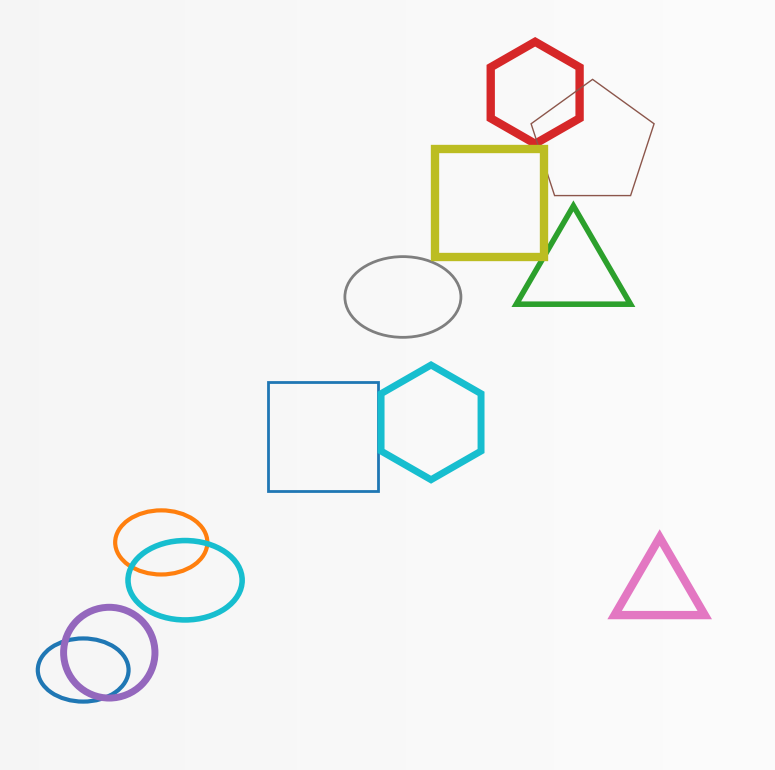[{"shape": "oval", "thickness": 1.5, "radius": 0.29, "center": [0.107, 0.13]}, {"shape": "square", "thickness": 1, "radius": 0.36, "center": [0.417, 0.433]}, {"shape": "oval", "thickness": 1.5, "radius": 0.3, "center": [0.208, 0.296]}, {"shape": "triangle", "thickness": 2, "radius": 0.43, "center": [0.74, 0.647]}, {"shape": "hexagon", "thickness": 3, "radius": 0.33, "center": [0.691, 0.88]}, {"shape": "circle", "thickness": 2.5, "radius": 0.29, "center": [0.141, 0.152]}, {"shape": "pentagon", "thickness": 0.5, "radius": 0.42, "center": [0.765, 0.813]}, {"shape": "triangle", "thickness": 3, "radius": 0.34, "center": [0.851, 0.235]}, {"shape": "oval", "thickness": 1, "radius": 0.37, "center": [0.52, 0.614]}, {"shape": "square", "thickness": 3, "radius": 0.35, "center": [0.632, 0.737]}, {"shape": "hexagon", "thickness": 2.5, "radius": 0.37, "center": [0.556, 0.451]}, {"shape": "oval", "thickness": 2, "radius": 0.37, "center": [0.239, 0.246]}]